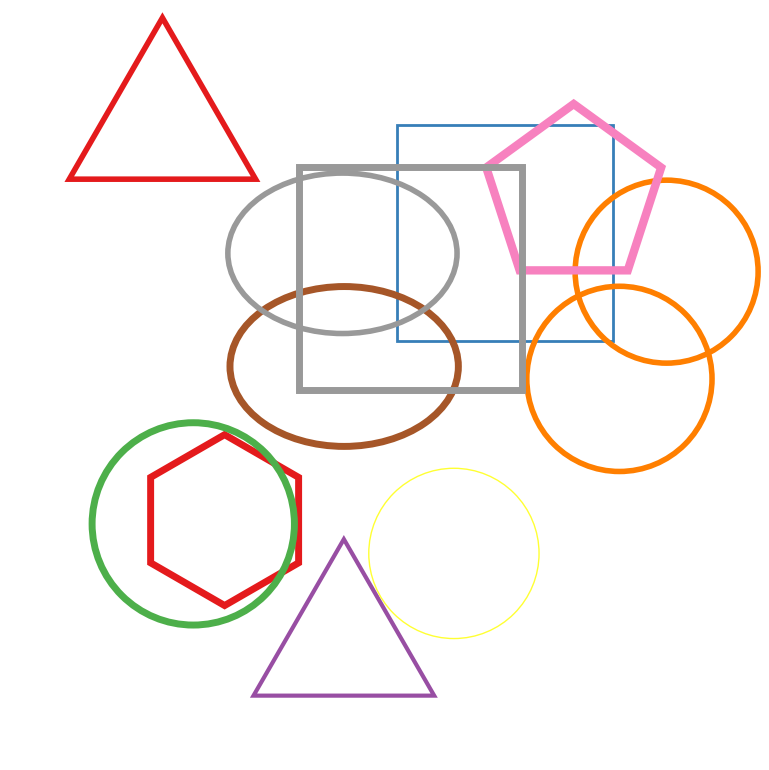[{"shape": "triangle", "thickness": 2, "radius": 0.7, "center": [0.211, 0.837]}, {"shape": "hexagon", "thickness": 2.5, "radius": 0.55, "center": [0.292, 0.325]}, {"shape": "square", "thickness": 1, "radius": 0.7, "center": [0.656, 0.697]}, {"shape": "circle", "thickness": 2.5, "radius": 0.66, "center": [0.251, 0.32]}, {"shape": "triangle", "thickness": 1.5, "radius": 0.68, "center": [0.447, 0.164]}, {"shape": "circle", "thickness": 2, "radius": 0.6, "center": [0.804, 0.508]}, {"shape": "circle", "thickness": 2, "radius": 0.59, "center": [0.866, 0.647]}, {"shape": "circle", "thickness": 0.5, "radius": 0.55, "center": [0.589, 0.281]}, {"shape": "oval", "thickness": 2.5, "radius": 0.74, "center": [0.447, 0.524]}, {"shape": "pentagon", "thickness": 3, "radius": 0.6, "center": [0.745, 0.746]}, {"shape": "square", "thickness": 2.5, "radius": 0.72, "center": [0.534, 0.638]}, {"shape": "oval", "thickness": 2, "radius": 0.74, "center": [0.445, 0.671]}]